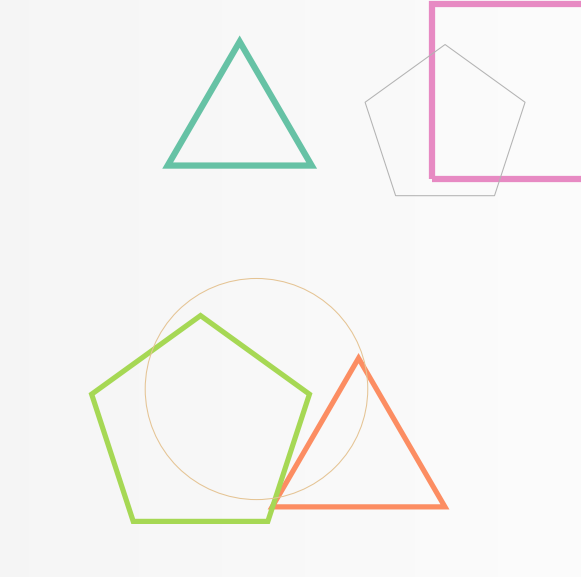[{"shape": "triangle", "thickness": 3, "radius": 0.72, "center": [0.412, 0.784]}, {"shape": "triangle", "thickness": 2.5, "radius": 0.86, "center": [0.617, 0.207]}, {"shape": "square", "thickness": 3, "radius": 0.75, "center": [0.895, 0.841]}, {"shape": "pentagon", "thickness": 2.5, "radius": 0.98, "center": [0.345, 0.256]}, {"shape": "circle", "thickness": 0.5, "radius": 0.96, "center": [0.441, 0.325]}, {"shape": "pentagon", "thickness": 0.5, "radius": 0.72, "center": [0.766, 0.777]}]